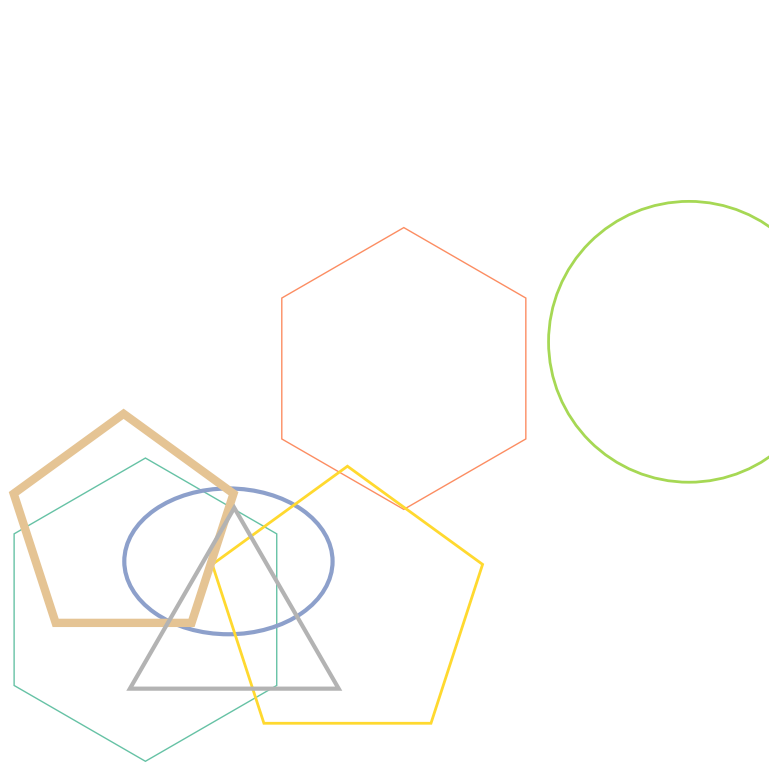[{"shape": "hexagon", "thickness": 0.5, "radius": 0.98, "center": [0.189, 0.208]}, {"shape": "hexagon", "thickness": 0.5, "radius": 0.91, "center": [0.524, 0.521]}, {"shape": "oval", "thickness": 1.5, "radius": 0.68, "center": [0.297, 0.271]}, {"shape": "circle", "thickness": 1, "radius": 0.91, "center": [0.895, 0.556]}, {"shape": "pentagon", "thickness": 1, "radius": 0.92, "center": [0.451, 0.21]}, {"shape": "pentagon", "thickness": 3, "radius": 0.75, "center": [0.161, 0.313]}, {"shape": "triangle", "thickness": 1.5, "radius": 0.78, "center": [0.304, 0.184]}]